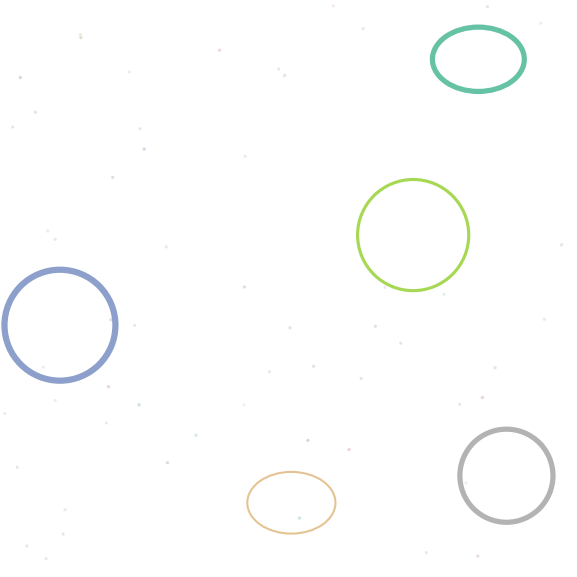[{"shape": "oval", "thickness": 2.5, "radius": 0.4, "center": [0.828, 0.896]}, {"shape": "circle", "thickness": 3, "radius": 0.48, "center": [0.104, 0.436]}, {"shape": "circle", "thickness": 1.5, "radius": 0.48, "center": [0.715, 0.592]}, {"shape": "oval", "thickness": 1, "radius": 0.38, "center": [0.505, 0.129]}, {"shape": "circle", "thickness": 2.5, "radius": 0.4, "center": [0.877, 0.175]}]